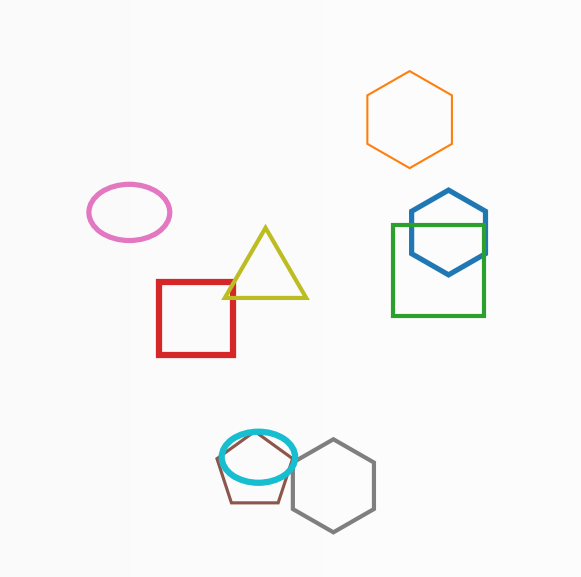[{"shape": "hexagon", "thickness": 2.5, "radius": 0.37, "center": [0.772, 0.597]}, {"shape": "hexagon", "thickness": 1, "radius": 0.42, "center": [0.705, 0.792]}, {"shape": "square", "thickness": 2, "radius": 0.39, "center": [0.754, 0.531]}, {"shape": "square", "thickness": 3, "radius": 0.32, "center": [0.337, 0.447]}, {"shape": "pentagon", "thickness": 1.5, "radius": 0.34, "center": [0.438, 0.184]}, {"shape": "oval", "thickness": 2.5, "radius": 0.35, "center": [0.223, 0.631]}, {"shape": "hexagon", "thickness": 2, "radius": 0.4, "center": [0.574, 0.158]}, {"shape": "triangle", "thickness": 2, "radius": 0.4, "center": [0.457, 0.524]}, {"shape": "oval", "thickness": 3, "radius": 0.32, "center": [0.445, 0.207]}]